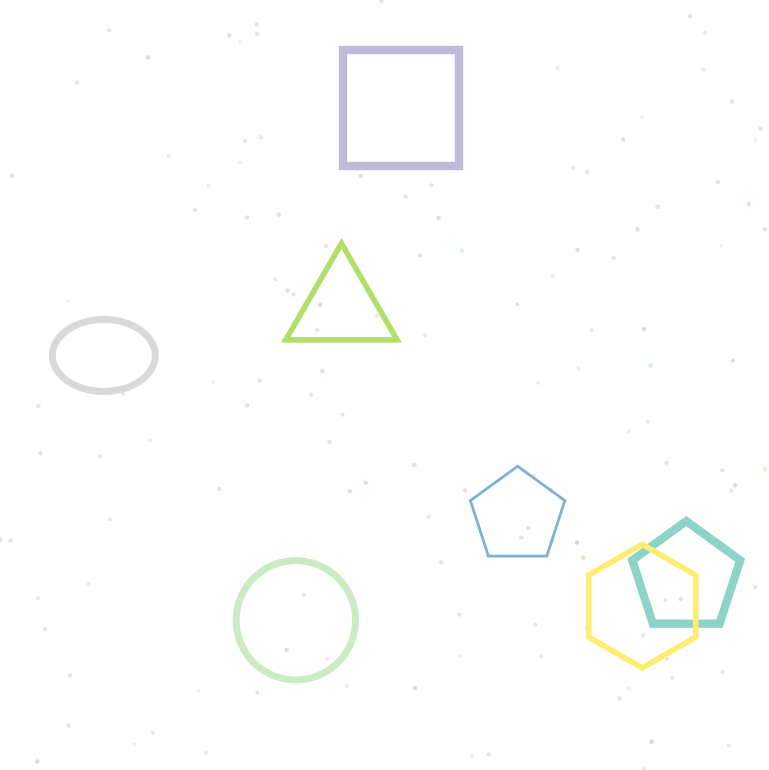[{"shape": "pentagon", "thickness": 3, "radius": 0.37, "center": [0.891, 0.25]}, {"shape": "square", "thickness": 3, "radius": 0.37, "center": [0.521, 0.86]}, {"shape": "pentagon", "thickness": 1, "radius": 0.32, "center": [0.672, 0.33]}, {"shape": "triangle", "thickness": 2, "radius": 0.42, "center": [0.443, 0.6]}, {"shape": "oval", "thickness": 2.5, "radius": 0.33, "center": [0.135, 0.538]}, {"shape": "circle", "thickness": 2.5, "radius": 0.39, "center": [0.384, 0.194]}, {"shape": "hexagon", "thickness": 2, "radius": 0.4, "center": [0.834, 0.213]}]